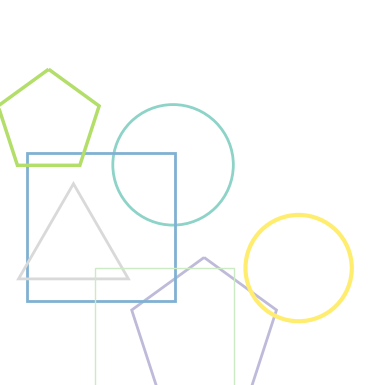[{"shape": "circle", "thickness": 2, "radius": 0.78, "center": [0.45, 0.572]}, {"shape": "pentagon", "thickness": 2, "radius": 0.99, "center": [0.53, 0.134]}, {"shape": "square", "thickness": 2, "radius": 0.96, "center": [0.261, 0.41]}, {"shape": "pentagon", "thickness": 2.5, "radius": 0.69, "center": [0.126, 0.682]}, {"shape": "triangle", "thickness": 2, "radius": 0.82, "center": [0.191, 0.358]}, {"shape": "square", "thickness": 1, "radius": 0.9, "center": [0.427, 0.124]}, {"shape": "circle", "thickness": 3, "radius": 0.69, "center": [0.776, 0.304]}]